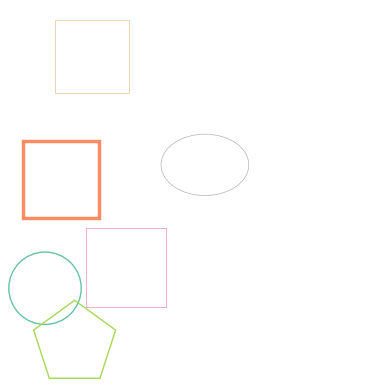[{"shape": "circle", "thickness": 1, "radius": 0.47, "center": [0.117, 0.251]}, {"shape": "square", "thickness": 2.5, "radius": 0.5, "center": [0.159, 0.533]}, {"shape": "square", "thickness": 0.5, "radius": 0.52, "center": [0.327, 0.305]}, {"shape": "pentagon", "thickness": 1, "radius": 0.56, "center": [0.194, 0.108]}, {"shape": "square", "thickness": 0.5, "radius": 0.48, "center": [0.239, 0.854]}, {"shape": "oval", "thickness": 0.5, "radius": 0.57, "center": [0.532, 0.572]}]